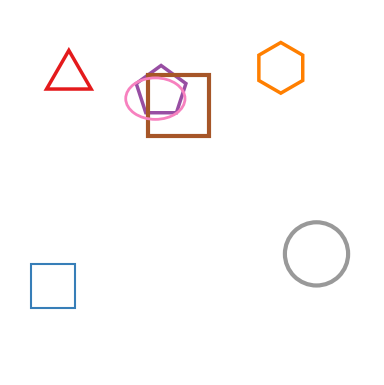[{"shape": "triangle", "thickness": 2.5, "radius": 0.33, "center": [0.179, 0.802]}, {"shape": "square", "thickness": 1.5, "radius": 0.29, "center": [0.138, 0.258]}, {"shape": "pentagon", "thickness": 2.5, "radius": 0.34, "center": [0.418, 0.762]}, {"shape": "hexagon", "thickness": 2.5, "radius": 0.33, "center": [0.729, 0.824]}, {"shape": "square", "thickness": 3, "radius": 0.39, "center": [0.463, 0.726]}, {"shape": "oval", "thickness": 2, "radius": 0.38, "center": [0.404, 0.744]}, {"shape": "circle", "thickness": 3, "radius": 0.41, "center": [0.822, 0.341]}]